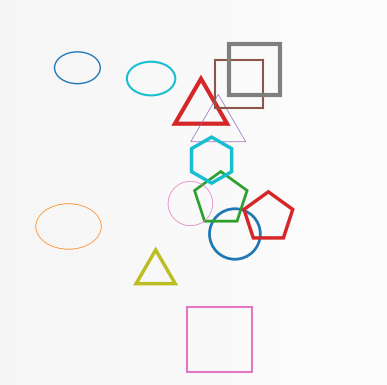[{"shape": "oval", "thickness": 1, "radius": 0.29, "center": [0.2, 0.824]}, {"shape": "circle", "thickness": 2, "radius": 0.33, "center": [0.606, 0.392]}, {"shape": "oval", "thickness": 0.5, "radius": 0.42, "center": [0.177, 0.412]}, {"shape": "pentagon", "thickness": 2, "radius": 0.36, "center": [0.57, 0.483]}, {"shape": "pentagon", "thickness": 2.5, "radius": 0.33, "center": [0.693, 0.436]}, {"shape": "triangle", "thickness": 3, "radius": 0.39, "center": [0.519, 0.718]}, {"shape": "triangle", "thickness": 0.5, "radius": 0.41, "center": [0.563, 0.673]}, {"shape": "square", "thickness": 1.5, "radius": 0.31, "center": [0.617, 0.782]}, {"shape": "circle", "thickness": 0.5, "radius": 0.29, "center": [0.491, 0.471]}, {"shape": "square", "thickness": 1.5, "radius": 0.42, "center": [0.566, 0.119]}, {"shape": "square", "thickness": 3, "radius": 0.33, "center": [0.657, 0.819]}, {"shape": "triangle", "thickness": 2.5, "radius": 0.29, "center": [0.402, 0.292]}, {"shape": "oval", "thickness": 1.5, "radius": 0.31, "center": [0.39, 0.796]}, {"shape": "hexagon", "thickness": 2.5, "radius": 0.3, "center": [0.546, 0.584]}]